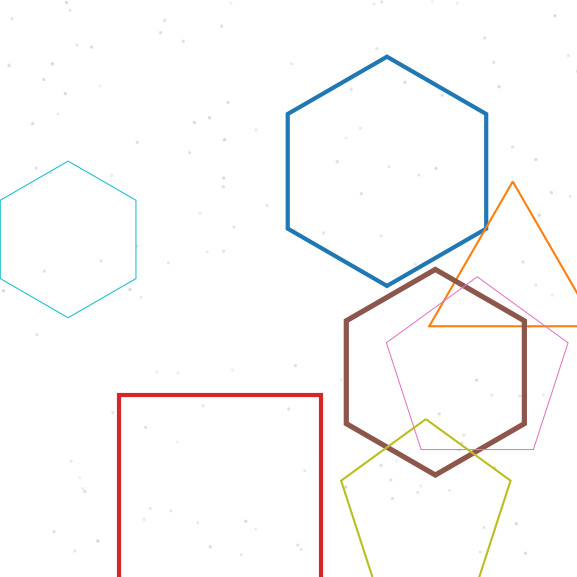[{"shape": "hexagon", "thickness": 2, "radius": 0.99, "center": [0.67, 0.702]}, {"shape": "triangle", "thickness": 1, "radius": 0.84, "center": [0.888, 0.518]}, {"shape": "square", "thickness": 2, "radius": 0.87, "center": [0.381, 0.14]}, {"shape": "hexagon", "thickness": 2.5, "radius": 0.89, "center": [0.754, 0.355]}, {"shape": "pentagon", "thickness": 0.5, "radius": 0.83, "center": [0.826, 0.354]}, {"shape": "pentagon", "thickness": 1, "radius": 0.77, "center": [0.737, 0.119]}, {"shape": "hexagon", "thickness": 0.5, "radius": 0.68, "center": [0.118, 0.585]}]